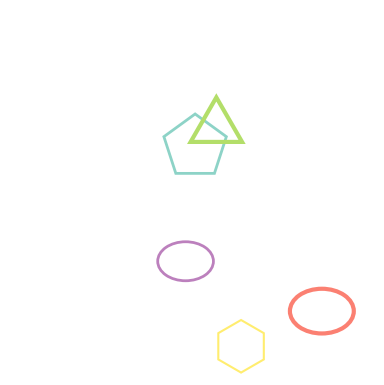[{"shape": "pentagon", "thickness": 2, "radius": 0.43, "center": [0.507, 0.619]}, {"shape": "oval", "thickness": 3, "radius": 0.41, "center": [0.836, 0.192]}, {"shape": "triangle", "thickness": 3, "radius": 0.39, "center": [0.562, 0.67]}, {"shape": "oval", "thickness": 2, "radius": 0.36, "center": [0.482, 0.321]}, {"shape": "hexagon", "thickness": 1.5, "radius": 0.34, "center": [0.626, 0.101]}]